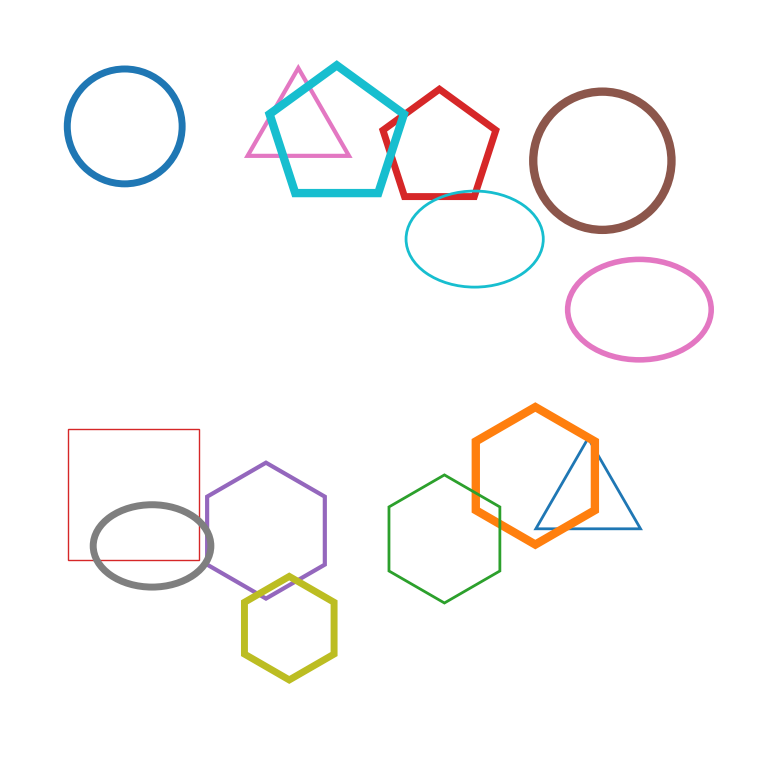[{"shape": "circle", "thickness": 2.5, "radius": 0.37, "center": [0.162, 0.836]}, {"shape": "triangle", "thickness": 1, "radius": 0.39, "center": [0.764, 0.352]}, {"shape": "hexagon", "thickness": 3, "radius": 0.45, "center": [0.695, 0.382]}, {"shape": "hexagon", "thickness": 1, "radius": 0.42, "center": [0.577, 0.3]}, {"shape": "square", "thickness": 0.5, "radius": 0.43, "center": [0.174, 0.358]}, {"shape": "pentagon", "thickness": 2.5, "radius": 0.39, "center": [0.571, 0.807]}, {"shape": "hexagon", "thickness": 1.5, "radius": 0.44, "center": [0.345, 0.311]}, {"shape": "circle", "thickness": 3, "radius": 0.45, "center": [0.782, 0.791]}, {"shape": "triangle", "thickness": 1.5, "radius": 0.38, "center": [0.387, 0.836]}, {"shape": "oval", "thickness": 2, "radius": 0.47, "center": [0.83, 0.598]}, {"shape": "oval", "thickness": 2.5, "radius": 0.38, "center": [0.197, 0.291]}, {"shape": "hexagon", "thickness": 2.5, "radius": 0.34, "center": [0.376, 0.184]}, {"shape": "oval", "thickness": 1, "radius": 0.45, "center": [0.616, 0.69]}, {"shape": "pentagon", "thickness": 3, "radius": 0.46, "center": [0.437, 0.823]}]